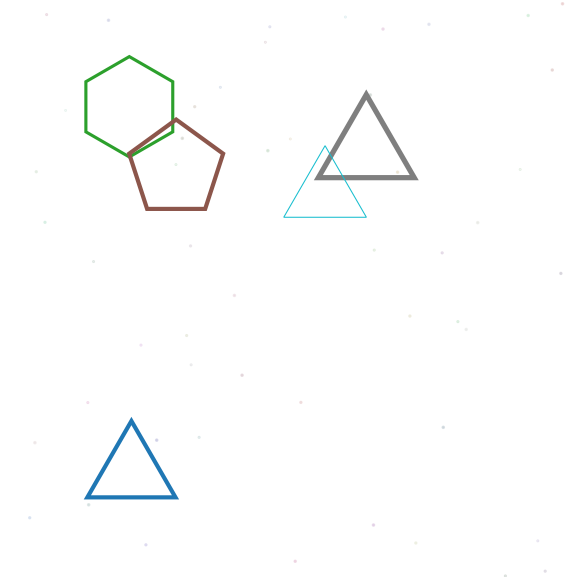[{"shape": "triangle", "thickness": 2, "radius": 0.44, "center": [0.228, 0.182]}, {"shape": "hexagon", "thickness": 1.5, "radius": 0.43, "center": [0.224, 0.814]}, {"shape": "pentagon", "thickness": 2, "radius": 0.43, "center": [0.305, 0.707]}, {"shape": "triangle", "thickness": 2.5, "radius": 0.48, "center": [0.634, 0.739]}, {"shape": "triangle", "thickness": 0.5, "radius": 0.41, "center": [0.563, 0.664]}]